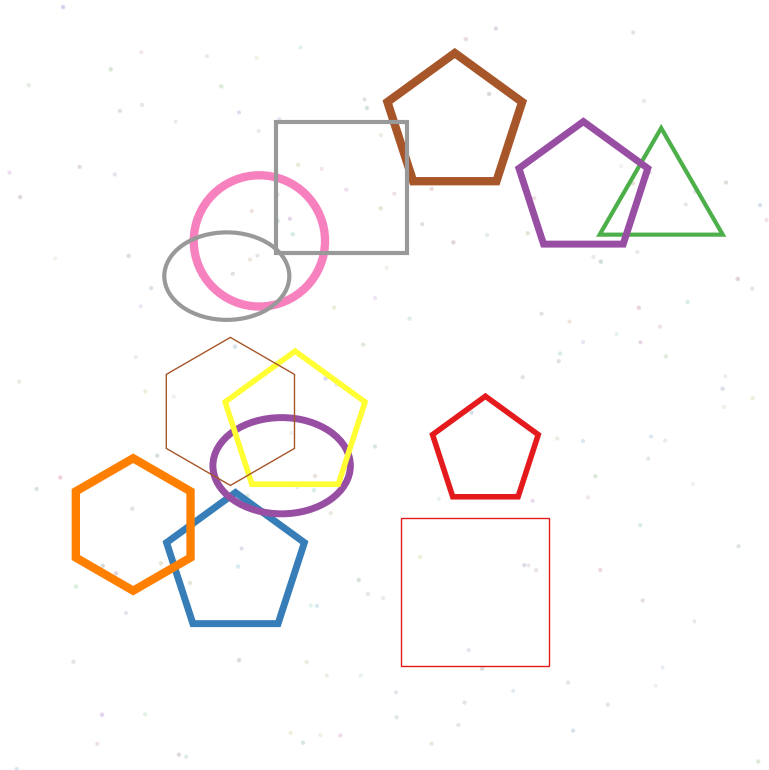[{"shape": "square", "thickness": 0.5, "radius": 0.48, "center": [0.617, 0.232]}, {"shape": "pentagon", "thickness": 2, "radius": 0.36, "center": [0.63, 0.413]}, {"shape": "pentagon", "thickness": 2.5, "radius": 0.47, "center": [0.306, 0.266]}, {"shape": "triangle", "thickness": 1.5, "radius": 0.46, "center": [0.859, 0.741]}, {"shape": "oval", "thickness": 2.5, "radius": 0.45, "center": [0.366, 0.395]}, {"shape": "pentagon", "thickness": 2.5, "radius": 0.44, "center": [0.758, 0.754]}, {"shape": "hexagon", "thickness": 3, "radius": 0.43, "center": [0.173, 0.319]}, {"shape": "pentagon", "thickness": 2, "radius": 0.48, "center": [0.383, 0.448]}, {"shape": "hexagon", "thickness": 0.5, "radius": 0.48, "center": [0.299, 0.466]}, {"shape": "pentagon", "thickness": 3, "radius": 0.46, "center": [0.591, 0.839]}, {"shape": "circle", "thickness": 3, "radius": 0.43, "center": [0.337, 0.687]}, {"shape": "square", "thickness": 1.5, "radius": 0.43, "center": [0.443, 0.756]}, {"shape": "oval", "thickness": 1.5, "radius": 0.41, "center": [0.295, 0.641]}]